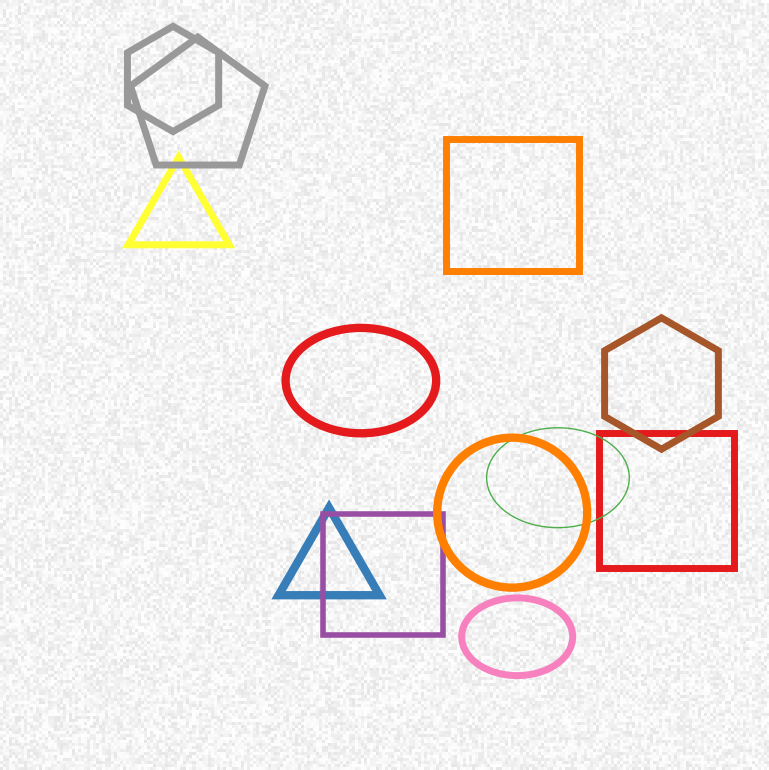[{"shape": "oval", "thickness": 3, "radius": 0.49, "center": [0.469, 0.506]}, {"shape": "square", "thickness": 2.5, "radius": 0.44, "center": [0.865, 0.35]}, {"shape": "triangle", "thickness": 3, "radius": 0.38, "center": [0.427, 0.265]}, {"shape": "oval", "thickness": 0.5, "radius": 0.46, "center": [0.725, 0.38]}, {"shape": "square", "thickness": 2, "radius": 0.39, "center": [0.497, 0.254]}, {"shape": "circle", "thickness": 3, "radius": 0.49, "center": [0.665, 0.334]}, {"shape": "square", "thickness": 2.5, "radius": 0.43, "center": [0.666, 0.734]}, {"shape": "triangle", "thickness": 2.5, "radius": 0.38, "center": [0.232, 0.72]}, {"shape": "hexagon", "thickness": 2.5, "radius": 0.43, "center": [0.859, 0.502]}, {"shape": "oval", "thickness": 2.5, "radius": 0.36, "center": [0.672, 0.173]}, {"shape": "hexagon", "thickness": 2.5, "radius": 0.34, "center": [0.225, 0.897]}, {"shape": "pentagon", "thickness": 2.5, "radius": 0.46, "center": [0.257, 0.86]}]